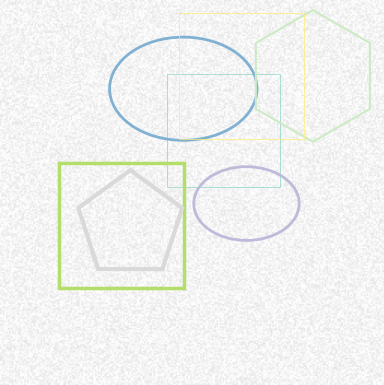[{"shape": "square", "thickness": 0.5, "radius": 0.74, "center": [0.581, 0.662]}, {"shape": "oval", "thickness": 2, "radius": 0.68, "center": [0.64, 0.471]}, {"shape": "oval", "thickness": 2, "radius": 0.96, "center": [0.476, 0.77]}, {"shape": "square", "thickness": 2.5, "radius": 0.81, "center": [0.316, 0.415]}, {"shape": "pentagon", "thickness": 3, "radius": 0.71, "center": [0.339, 0.416]}, {"shape": "hexagon", "thickness": 1.5, "radius": 0.86, "center": [0.813, 0.803]}, {"shape": "square", "thickness": 0.5, "radius": 0.82, "center": [0.628, 0.802]}]